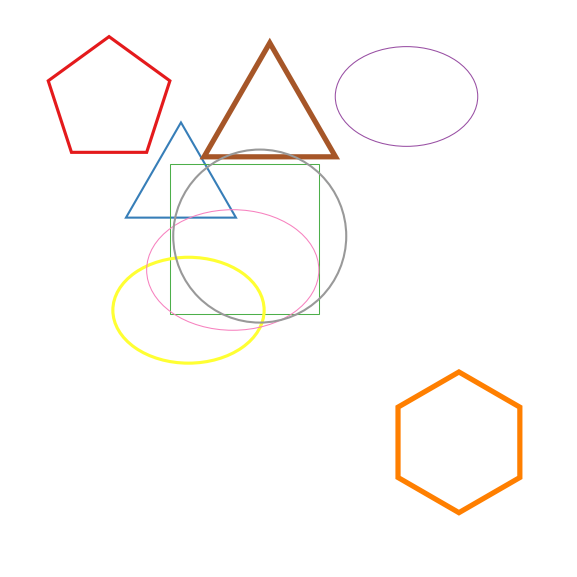[{"shape": "pentagon", "thickness": 1.5, "radius": 0.55, "center": [0.189, 0.825]}, {"shape": "triangle", "thickness": 1, "radius": 0.55, "center": [0.313, 0.677]}, {"shape": "square", "thickness": 0.5, "radius": 0.65, "center": [0.424, 0.585]}, {"shape": "oval", "thickness": 0.5, "radius": 0.62, "center": [0.704, 0.832]}, {"shape": "hexagon", "thickness": 2.5, "radius": 0.61, "center": [0.795, 0.233]}, {"shape": "oval", "thickness": 1.5, "radius": 0.65, "center": [0.326, 0.462]}, {"shape": "triangle", "thickness": 2.5, "radius": 0.66, "center": [0.467, 0.793]}, {"shape": "oval", "thickness": 0.5, "radius": 0.75, "center": [0.403, 0.532]}, {"shape": "circle", "thickness": 1, "radius": 0.75, "center": [0.45, 0.59]}]